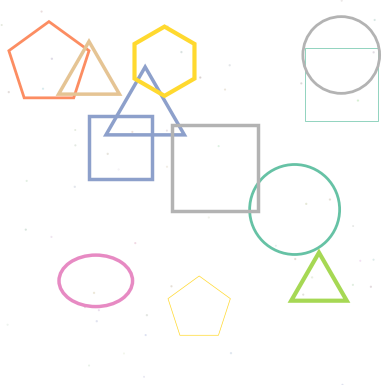[{"shape": "circle", "thickness": 2, "radius": 0.58, "center": [0.765, 0.456]}, {"shape": "square", "thickness": 0.5, "radius": 0.47, "center": [0.886, 0.78]}, {"shape": "pentagon", "thickness": 2, "radius": 0.55, "center": [0.127, 0.834]}, {"shape": "square", "thickness": 2.5, "radius": 0.41, "center": [0.312, 0.616]}, {"shape": "triangle", "thickness": 2.5, "radius": 0.59, "center": [0.377, 0.708]}, {"shape": "oval", "thickness": 2.5, "radius": 0.48, "center": [0.249, 0.271]}, {"shape": "triangle", "thickness": 3, "radius": 0.42, "center": [0.829, 0.261]}, {"shape": "hexagon", "thickness": 3, "radius": 0.45, "center": [0.427, 0.841]}, {"shape": "pentagon", "thickness": 0.5, "radius": 0.43, "center": [0.517, 0.198]}, {"shape": "triangle", "thickness": 2.5, "radius": 0.46, "center": [0.231, 0.801]}, {"shape": "circle", "thickness": 2, "radius": 0.5, "center": [0.886, 0.857]}, {"shape": "square", "thickness": 2.5, "radius": 0.55, "center": [0.559, 0.564]}]